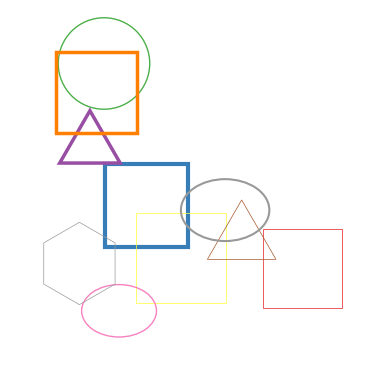[{"shape": "square", "thickness": 0.5, "radius": 0.52, "center": [0.786, 0.302]}, {"shape": "square", "thickness": 3, "radius": 0.54, "center": [0.381, 0.466]}, {"shape": "circle", "thickness": 1, "radius": 0.59, "center": [0.27, 0.835]}, {"shape": "triangle", "thickness": 2.5, "radius": 0.45, "center": [0.234, 0.622]}, {"shape": "square", "thickness": 2.5, "radius": 0.53, "center": [0.25, 0.76]}, {"shape": "square", "thickness": 0.5, "radius": 0.58, "center": [0.47, 0.329]}, {"shape": "triangle", "thickness": 0.5, "radius": 0.51, "center": [0.628, 0.378]}, {"shape": "oval", "thickness": 1, "radius": 0.49, "center": [0.309, 0.193]}, {"shape": "oval", "thickness": 1.5, "radius": 0.57, "center": [0.585, 0.454]}, {"shape": "hexagon", "thickness": 0.5, "radius": 0.53, "center": [0.206, 0.316]}]